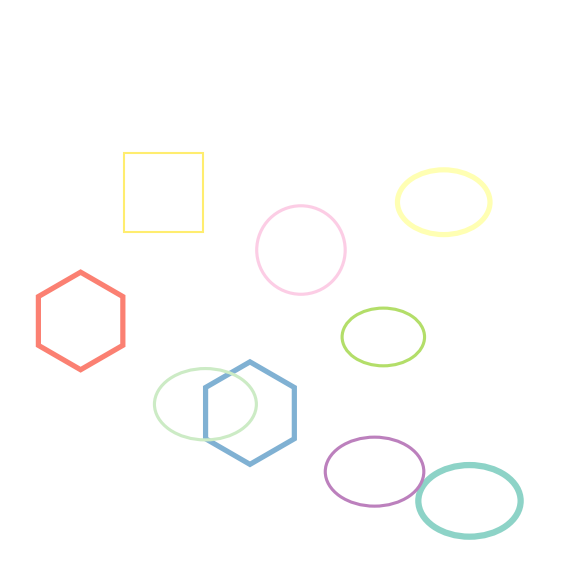[{"shape": "oval", "thickness": 3, "radius": 0.44, "center": [0.813, 0.132]}, {"shape": "oval", "thickness": 2.5, "radius": 0.4, "center": [0.768, 0.649]}, {"shape": "hexagon", "thickness": 2.5, "radius": 0.42, "center": [0.14, 0.443]}, {"shape": "hexagon", "thickness": 2.5, "radius": 0.44, "center": [0.433, 0.284]}, {"shape": "oval", "thickness": 1.5, "radius": 0.36, "center": [0.664, 0.416]}, {"shape": "circle", "thickness": 1.5, "radius": 0.38, "center": [0.521, 0.566]}, {"shape": "oval", "thickness": 1.5, "radius": 0.43, "center": [0.649, 0.182]}, {"shape": "oval", "thickness": 1.5, "radius": 0.44, "center": [0.356, 0.299]}, {"shape": "square", "thickness": 1, "radius": 0.34, "center": [0.283, 0.666]}]